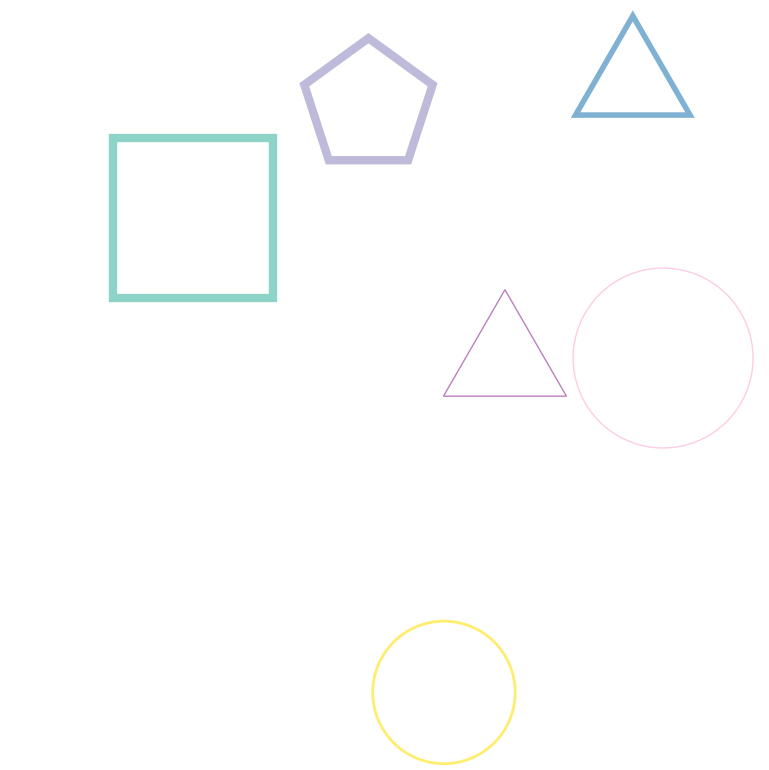[{"shape": "square", "thickness": 3, "radius": 0.52, "center": [0.251, 0.717]}, {"shape": "pentagon", "thickness": 3, "radius": 0.44, "center": [0.479, 0.863]}, {"shape": "triangle", "thickness": 2, "radius": 0.43, "center": [0.822, 0.893]}, {"shape": "circle", "thickness": 0.5, "radius": 0.58, "center": [0.861, 0.535]}, {"shape": "triangle", "thickness": 0.5, "radius": 0.46, "center": [0.656, 0.532]}, {"shape": "circle", "thickness": 1, "radius": 0.46, "center": [0.577, 0.101]}]